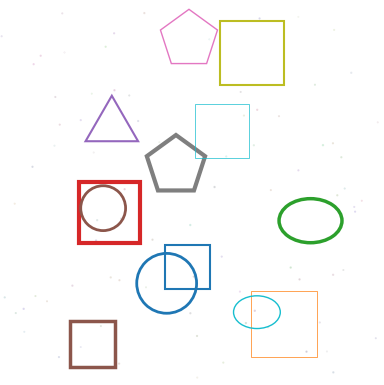[{"shape": "circle", "thickness": 2, "radius": 0.39, "center": [0.433, 0.264]}, {"shape": "square", "thickness": 1.5, "radius": 0.29, "center": [0.488, 0.307]}, {"shape": "square", "thickness": 0.5, "radius": 0.43, "center": [0.737, 0.158]}, {"shape": "oval", "thickness": 2.5, "radius": 0.41, "center": [0.807, 0.427]}, {"shape": "square", "thickness": 3, "radius": 0.4, "center": [0.285, 0.448]}, {"shape": "triangle", "thickness": 1.5, "radius": 0.39, "center": [0.29, 0.673]}, {"shape": "circle", "thickness": 2, "radius": 0.29, "center": [0.268, 0.459]}, {"shape": "square", "thickness": 2.5, "radius": 0.3, "center": [0.24, 0.107]}, {"shape": "pentagon", "thickness": 1, "radius": 0.39, "center": [0.491, 0.898]}, {"shape": "pentagon", "thickness": 3, "radius": 0.4, "center": [0.457, 0.57]}, {"shape": "square", "thickness": 1.5, "radius": 0.41, "center": [0.655, 0.862]}, {"shape": "oval", "thickness": 1, "radius": 0.3, "center": [0.667, 0.189]}, {"shape": "square", "thickness": 0.5, "radius": 0.35, "center": [0.577, 0.659]}]